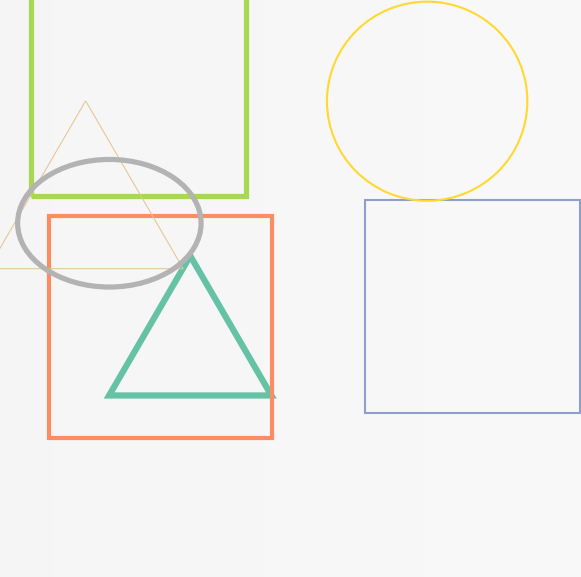[{"shape": "triangle", "thickness": 3, "radius": 0.81, "center": [0.327, 0.395]}, {"shape": "square", "thickness": 2, "radius": 0.96, "center": [0.276, 0.433]}, {"shape": "square", "thickness": 1, "radius": 0.92, "center": [0.814, 0.468]}, {"shape": "square", "thickness": 2.5, "radius": 0.92, "center": [0.238, 0.844]}, {"shape": "circle", "thickness": 1, "radius": 0.86, "center": [0.735, 0.824]}, {"shape": "triangle", "thickness": 0.5, "radius": 0.97, "center": [0.147, 0.631]}, {"shape": "oval", "thickness": 2.5, "radius": 0.79, "center": [0.188, 0.613]}]